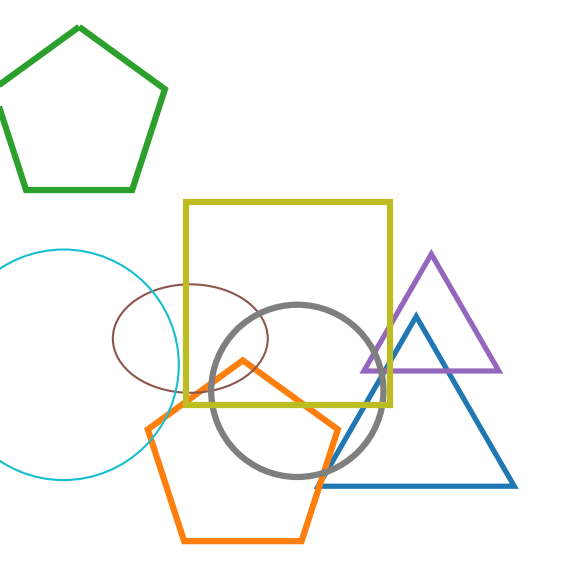[{"shape": "triangle", "thickness": 2.5, "radius": 0.98, "center": [0.721, 0.255]}, {"shape": "pentagon", "thickness": 3, "radius": 0.86, "center": [0.42, 0.202]}, {"shape": "pentagon", "thickness": 3, "radius": 0.78, "center": [0.137, 0.796]}, {"shape": "triangle", "thickness": 2.5, "radius": 0.67, "center": [0.747, 0.424]}, {"shape": "oval", "thickness": 1, "radius": 0.67, "center": [0.33, 0.413]}, {"shape": "circle", "thickness": 3, "radius": 0.75, "center": [0.515, 0.322]}, {"shape": "square", "thickness": 3, "radius": 0.88, "center": [0.499, 0.474]}, {"shape": "circle", "thickness": 1, "radius": 1.0, "center": [0.11, 0.367]}]